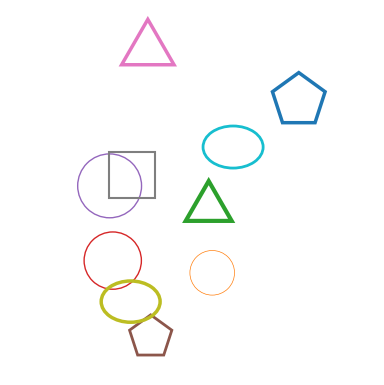[{"shape": "pentagon", "thickness": 2.5, "radius": 0.36, "center": [0.776, 0.739]}, {"shape": "circle", "thickness": 0.5, "radius": 0.29, "center": [0.551, 0.291]}, {"shape": "triangle", "thickness": 3, "radius": 0.34, "center": [0.542, 0.461]}, {"shape": "circle", "thickness": 1, "radius": 0.37, "center": [0.293, 0.323]}, {"shape": "circle", "thickness": 1, "radius": 0.41, "center": [0.285, 0.517]}, {"shape": "pentagon", "thickness": 2, "radius": 0.29, "center": [0.391, 0.125]}, {"shape": "triangle", "thickness": 2.5, "radius": 0.39, "center": [0.384, 0.871]}, {"shape": "square", "thickness": 1.5, "radius": 0.3, "center": [0.342, 0.545]}, {"shape": "oval", "thickness": 2.5, "radius": 0.38, "center": [0.339, 0.217]}, {"shape": "oval", "thickness": 2, "radius": 0.39, "center": [0.605, 0.618]}]